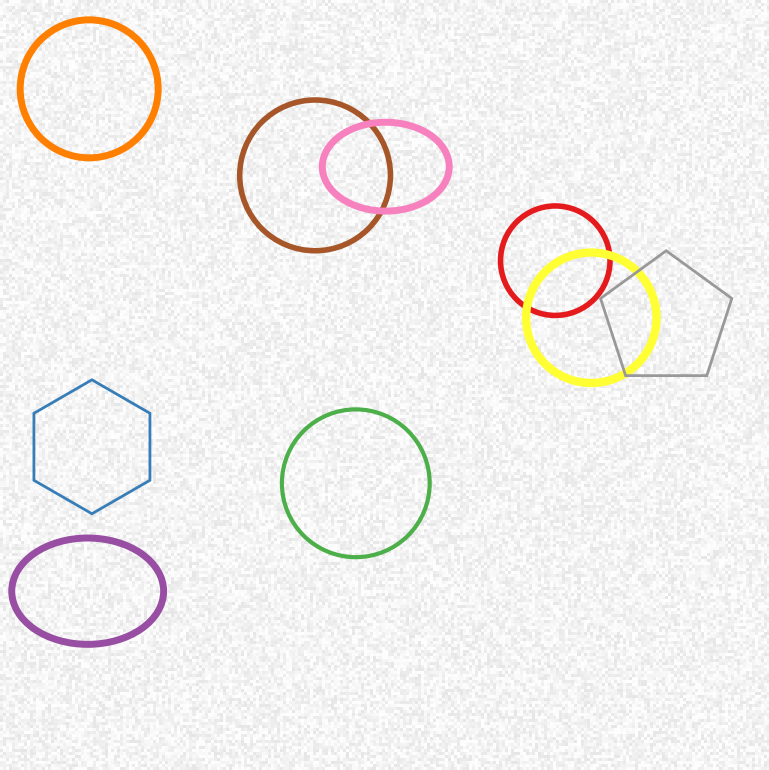[{"shape": "circle", "thickness": 2, "radius": 0.36, "center": [0.721, 0.661]}, {"shape": "hexagon", "thickness": 1, "radius": 0.43, "center": [0.119, 0.42]}, {"shape": "circle", "thickness": 1.5, "radius": 0.48, "center": [0.462, 0.372]}, {"shape": "oval", "thickness": 2.5, "radius": 0.49, "center": [0.114, 0.232]}, {"shape": "circle", "thickness": 2.5, "radius": 0.45, "center": [0.116, 0.885]}, {"shape": "circle", "thickness": 3, "radius": 0.42, "center": [0.768, 0.587]}, {"shape": "circle", "thickness": 2, "radius": 0.49, "center": [0.409, 0.772]}, {"shape": "oval", "thickness": 2.5, "radius": 0.41, "center": [0.501, 0.784]}, {"shape": "pentagon", "thickness": 1, "radius": 0.45, "center": [0.865, 0.585]}]